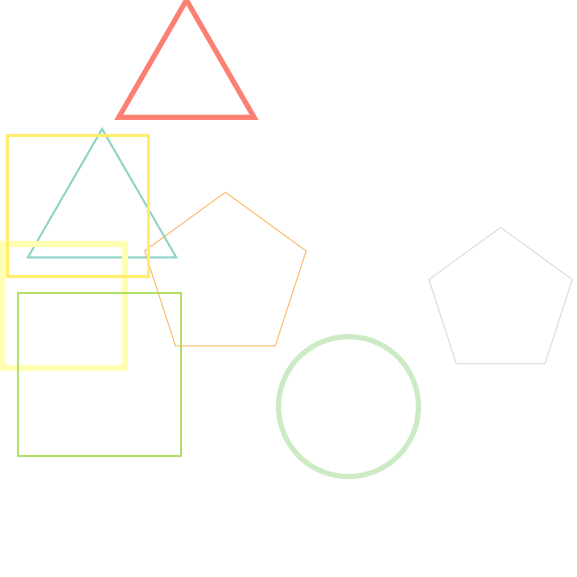[{"shape": "triangle", "thickness": 1, "radius": 0.74, "center": [0.177, 0.628]}, {"shape": "square", "thickness": 3, "radius": 0.54, "center": [0.11, 0.469]}, {"shape": "triangle", "thickness": 2.5, "radius": 0.68, "center": [0.323, 0.864]}, {"shape": "pentagon", "thickness": 0.5, "radius": 0.74, "center": [0.39, 0.519]}, {"shape": "square", "thickness": 1, "radius": 0.71, "center": [0.173, 0.351]}, {"shape": "pentagon", "thickness": 0.5, "radius": 0.65, "center": [0.867, 0.475]}, {"shape": "circle", "thickness": 2.5, "radius": 0.61, "center": [0.603, 0.295]}, {"shape": "square", "thickness": 1.5, "radius": 0.61, "center": [0.135, 0.643]}]